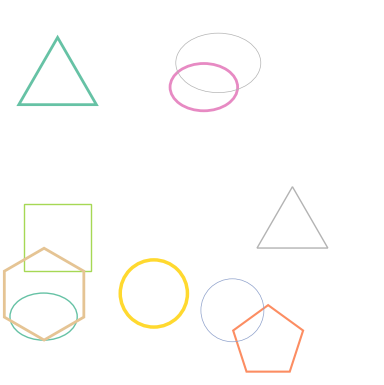[{"shape": "oval", "thickness": 1, "radius": 0.44, "center": [0.113, 0.178]}, {"shape": "triangle", "thickness": 2, "radius": 0.58, "center": [0.15, 0.786]}, {"shape": "pentagon", "thickness": 1.5, "radius": 0.48, "center": [0.696, 0.112]}, {"shape": "circle", "thickness": 0.5, "radius": 0.41, "center": [0.604, 0.194]}, {"shape": "oval", "thickness": 2, "radius": 0.44, "center": [0.529, 0.774]}, {"shape": "square", "thickness": 1, "radius": 0.44, "center": [0.15, 0.383]}, {"shape": "circle", "thickness": 2.5, "radius": 0.44, "center": [0.4, 0.238]}, {"shape": "hexagon", "thickness": 2, "radius": 0.6, "center": [0.114, 0.236]}, {"shape": "oval", "thickness": 0.5, "radius": 0.55, "center": [0.567, 0.837]}, {"shape": "triangle", "thickness": 1, "radius": 0.53, "center": [0.76, 0.409]}]